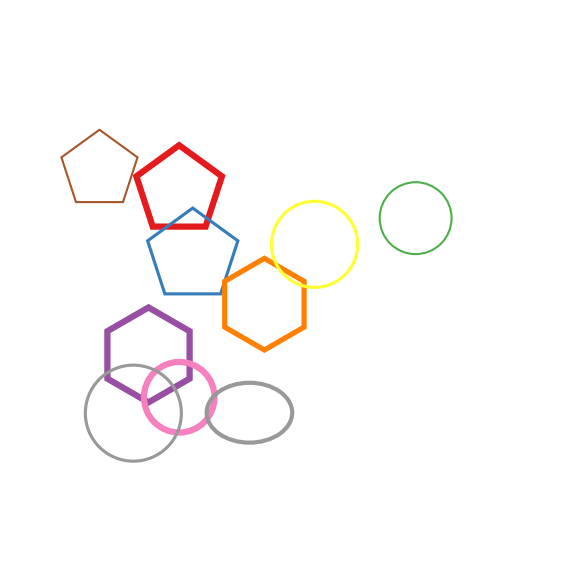[{"shape": "pentagon", "thickness": 3, "radius": 0.39, "center": [0.31, 0.67]}, {"shape": "pentagon", "thickness": 1.5, "radius": 0.41, "center": [0.334, 0.557]}, {"shape": "circle", "thickness": 1, "radius": 0.31, "center": [0.72, 0.621]}, {"shape": "hexagon", "thickness": 3, "radius": 0.41, "center": [0.257, 0.385]}, {"shape": "hexagon", "thickness": 2.5, "radius": 0.4, "center": [0.458, 0.472]}, {"shape": "circle", "thickness": 1.5, "radius": 0.37, "center": [0.545, 0.576]}, {"shape": "pentagon", "thickness": 1, "radius": 0.35, "center": [0.172, 0.705]}, {"shape": "circle", "thickness": 3, "radius": 0.31, "center": [0.31, 0.311]}, {"shape": "oval", "thickness": 2, "radius": 0.37, "center": [0.432, 0.285]}, {"shape": "circle", "thickness": 1.5, "radius": 0.42, "center": [0.231, 0.284]}]